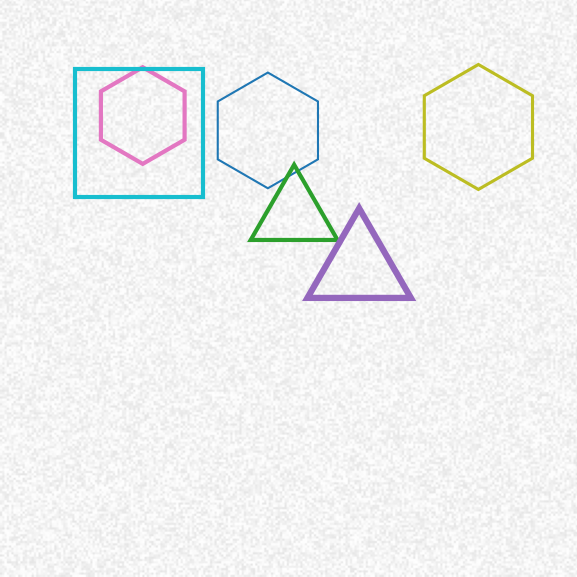[{"shape": "hexagon", "thickness": 1, "radius": 0.5, "center": [0.464, 0.773]}, {"shape": "triangle", "thickness": 2, "radius": 0.43, "center": [0.509, 0.627]}, {"shape": "triangle", "thickness": 3, "radius": 0.52, "center": [0.622, 0.535]}, {"shape": "hexagon", "thickness": 2, "radius": 0.42, "center": [0.247, 0.799]}, {"shape": "hexagon", "thickness": 1.5, "radius": 0.54, "center": [0.828, 0.779]}, {"shape": "square", "thickness": 2, "radius": 0.56, "center": [0.241, 0.769]}]